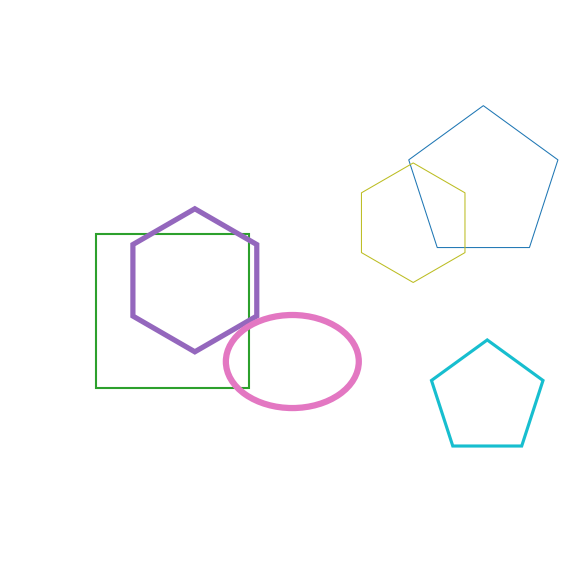[{"shape": "pentagon", "thickness": 0.5, "radius": 0.68, "center": [0.837, 0.68]}, {"shape": "square", "thickness": 1, "radius": 0.66, "center": [0.299, 0.461]}, {"shape": "hexagon", "thickness": 2.5, "radius": 0.62, "center": [0.337, 0.514]}, {"shape": "oval", "thickness": 3, "radius": 0.58, "center": [0.506, 0.373]}, {"shape": "hexagon", "thickness": 0.5, "radius": 0.52, "center": [0.716, 0.613]}, {"shape": "pentagon", "thickness": 1.5, "radius": 0.51, "center": [0.844, 0.309]}]